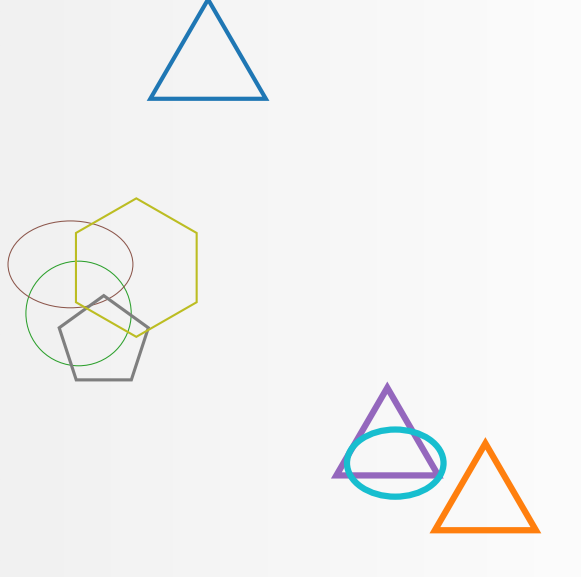[{"shape": "triangle", "thickness": 2, "radius": 0.57, "center": [0.358, 0.885]}, {"shape": "triangle", "thickness": 3, "radius": 0.5, "center": [0.835, 0.131]}, {"shape": "circle", "thickness": 0.5, "radius": 0.45, "center": [0.135, 0.456]}, {"shape": "triangle", "thickness": 3, "radius": 0.51, "center": [0.666, 0.227]}, {"shape": "oval", "thickness": 0.5, "radius": 0.54, "center": [0.121, 0.541]}, {"shape": "pentagon", "thickness": 1.5, "radius": 0.4, "center": [0.179, 0.407]}, {"shape": "hexagon", "thickness": 1, "radius": 0.6, "center": [0.235, 0.536]}, {"shape": "oval", "thickness": 3, "radius": 0.42, "center": [0.68, 0.197]}]